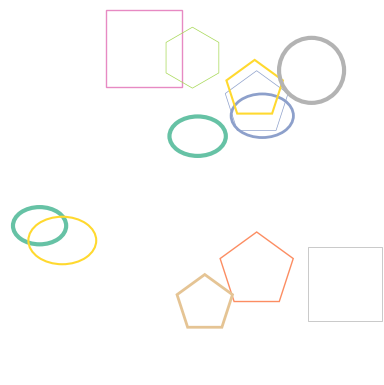[{"shape": "oval", "thickness": 3, "radius": 0.37, "center": [0.513, 0.646]}, {"shape": "oval", "thickness": 3, "radius": 0.35, "center": [0.103, 0.414]}, {"shape": "pentagon", "thickness": 1, "radius": 0.5, "center": [0.667, 0.298]}, {"shape": "pentagon", "thickness": 0.5, "radius": 0.43, "center": [0.667, 0.731]}, {"shape": "oval", "thickness": 2, "radius": 0.4, "center": [0.681, 0.699]}, {"shape": "square", "thickness": 1, "radius": 0.5, "center": [0.374, 0.874]}, {"shape": "hexagon", "thickness": 0.5, "radius": 0.4, "center": [0.5, 0.85]}, {"shape": "oval", "thickness": 1.5, "radius": 0.44, "center": [0.162, 0.375]}, {"shape": "pentagon", "thickness": 1.5, "radius": 0.39, "center": [0.661, 0.767]}, {"shape": "pentagon", "thickness": 2, "radius": 0.38, "center": [0.532, 0.211]}, {"shape": "square", "thickness": 0.5, "radius": 0.48, "center": [0.897, 0.262]}, {"shape": "circle", "thickness": 3, "radius": 0.42, "center": [0.809, 0.817]}]